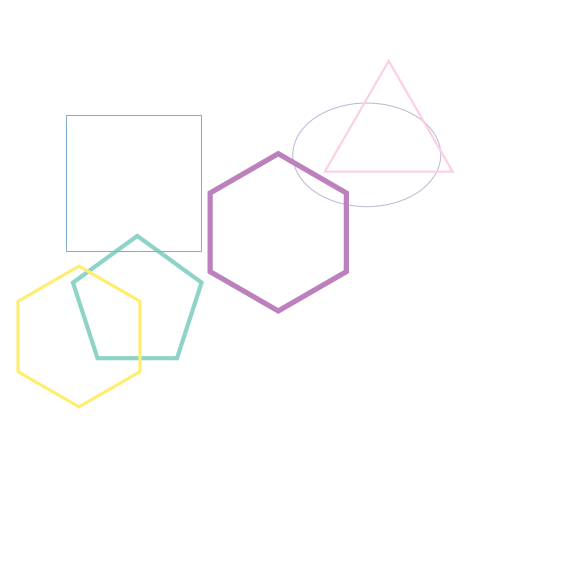[{"shape": "pentagon", "thickness": 2, "radius": 0.59, "center": [0.238, 0.474]}, {"shape": "oval", "thickness": 0.5, "radius": 0.64, "center": [0.635, 0.731]}, {"shape": "square", "thickness": 0.5, "radius": 0.59, "center": [0.231, 0.682]}, {"shape": "triangle", "thickness": 1, "radius": 0.64, "center": [0.673, 0.766]}, {"shape": "hexagon", "thickness": 2.5, "radius": 0.68, "center": [0.482, 0.597]}, {"shape": "hexagon", "thickness": 1.5, "radius": 0.61, "center": [0.137, 0.416]}]